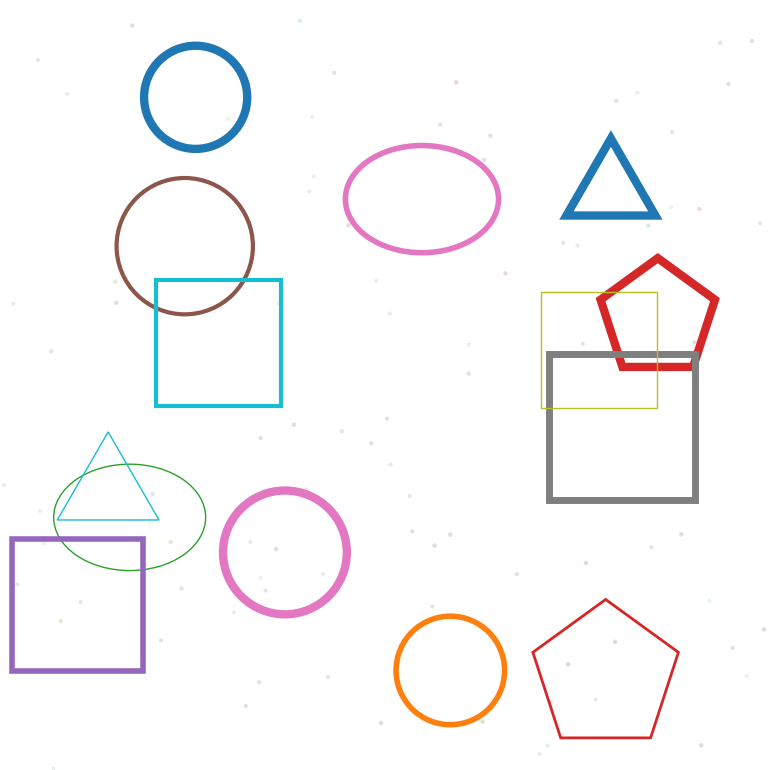[{"shape": "circle", "thickness": 3, "radius": 0.33, "center": [0.254, 0.874]}, {"shape": "triangle", "thickness": 3, "radius": 0.33, "center": [0.793, 0.753]}, {"shape": "circle", "thickness": 2, "radius": 0.35, "center": [0.585, 0.129]}, {"shape": "oval", "thickness": 0.5, "radius": 0.49, "center": [0.168, 0.328]}, {"shape": "pentagon", "thickness": 1, "radius": 0.5, "center": [0.787, 0.122]}, {"shape": "pentagon", "thickness": 3, "radius": 0.39, "center": [0.854, 0.587]}, {"shape": "square", "thickness": 2, "radius": 0.43, "center": [0.101, 0.214]}, {"shape": "circle", "thickness": 1.5, "radius": 0.44, "center": [0.24, 0.68]}, {"shape": "circle", "thickness": 3, "radius": 0.4, "center": [0.37, 0.283]}, {"shape": "oval", "thickness": 2, "radius": 0.5, "center": [0.548, 0.741]}, {"shape": "square", "thickness": 2.5, "radius": 0.47, "center": [0.808, 0.445]}, {"shape": "square", "thickness": 0.5, "radius": 0.38, "center": [0.778, 0.545]}, {"shape": "triangle", "thickness": 0.5, "radius": 0.38, "center": [0.14, 0.363]}, {"shape": "square", "thickness": 1.5, "radius": 0.41, "center": [0.283, 0.555]}]